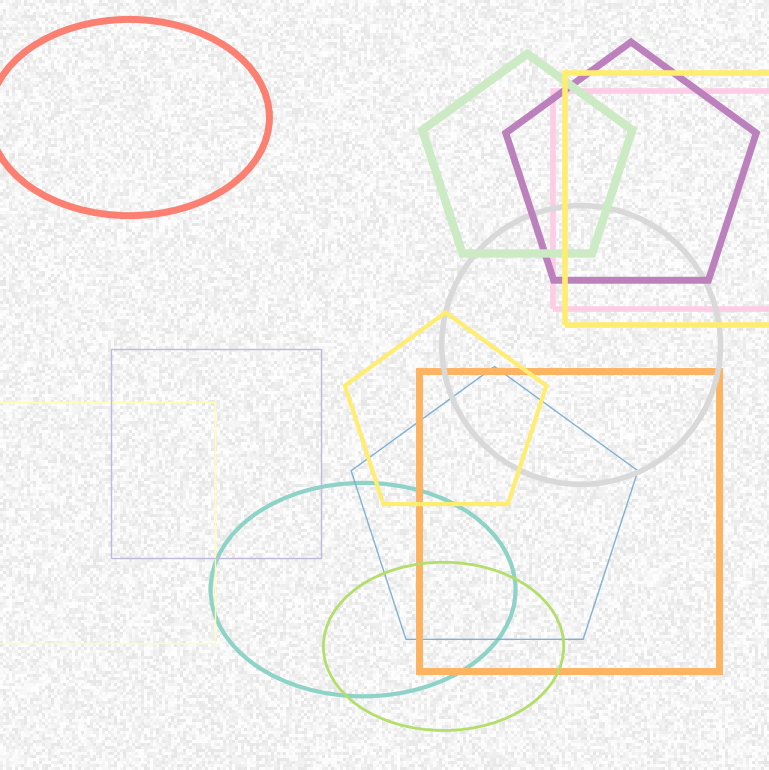[{"shape": "oval", "thickness": 1.5, "radius": 0.99, "center": [0.472, 0.234]}, {"shape": "square", "thickness": 0.5, "radius": 0.78, "center": [0.122, 0.322]}, {"shape": "square", "thickness": 0.5, "radius": 0.68, "center": [0.28, 0.411]}, {"shape": "oval", "thickness": 2.5, "radius": 0.91, "center": [0.168, 0.847]}, {"shape": "pentagon", "thickness": 0.5, "radius": 0.98, "center": [0.642, 0.328]}, {"shape": "square", "thickness": 2.5, "radius": 0.97, "center": [0.739, 0.323]}, {"shape": "oval", "thickness": 1, "radius": 0.78, "center": [0.576, 0.161]}, {"shape": "square", "thickness": 2, "radius": 0.71, "center": [0.86, 0.74]}, {"shape": "circle", "thickness": 2, "radius": 0.91, "center": [0.755, 0.552]}, {"shape": "pentagon", "thickness": 2.5, "radius": 0.86, "center": [0.82, 0.774]}, {"shape": "pentagon", "thickness": 3, "radius": 0.72, "center": [0.685, 0.787]}, {"shape": "square", "thickness": 2, "radius": 0.82, "center": [0.897, 0.742]}, {"shape": "pentagon", "thickness": 1.5, "radius": 0.69, "center": [0.579, 0.457]}]